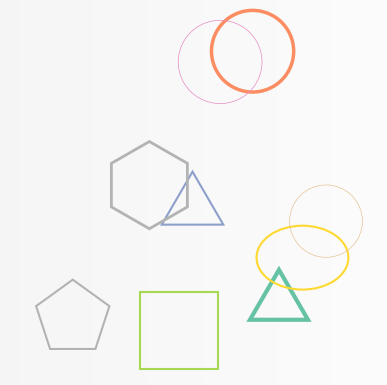[{"shape": "triangle", "thickness": 3, "radius": 0.43, "center": [0.72, 0.213]}, {"shape": "circle", "thickness": 2.5, "radius": 0.53, "center": [0.652, 0.867]}, {"shape": "triangle", "thickness": 1.5, "radius": 0.46, "center": [0.497, 0.462]}, {"shape": "circle", "thickness": 0.5, "radius": 0.54, "center": [0.568, 0.839]}, {"shape": "square", "thickness": 1.5, "radius": 0.5, "center": [0.463, 0.142]}, {"shape": "oval", "thickness": 1.5, "radius": 0.59, "center": [0.781, 0.331]}, {"shape": "circle", "thickness": 0.5, "radius": 0.47, "center": [0.841, 0.426]}, {"shape": "hexagon", "thickness": 2, "radius": 0.57, "center": [0.385, 0.519]}, {"shape": "pentagon", "thickness": 1.5, "radius": 0.5, "center": [0.188, 0.174]}]